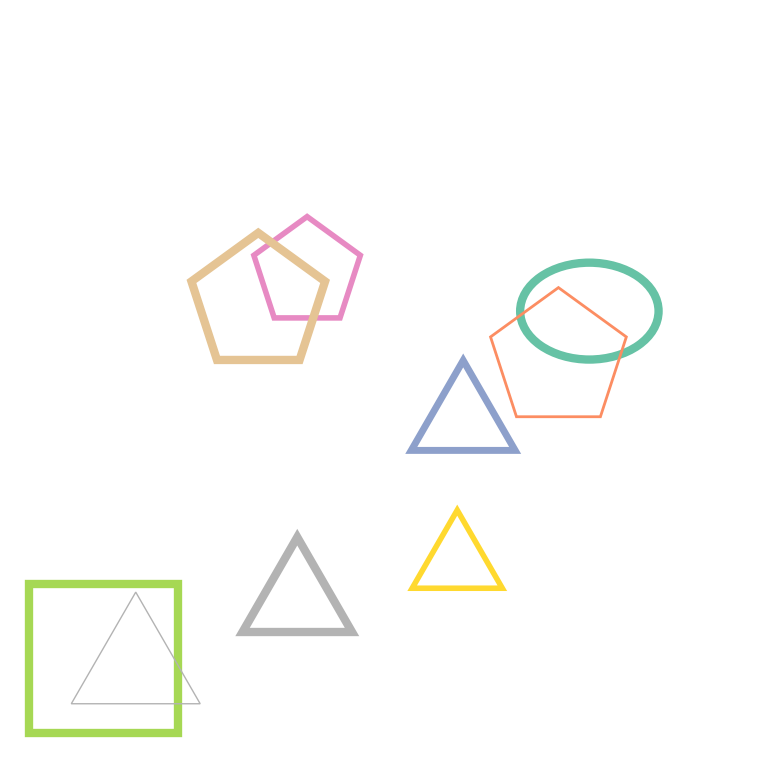[{"shape": "oval", "thickness": 3, "radius": 0.45, "center": [0.765, 0.596]}, {"shape": "pentagon", "thickness": 1, "radius": 0.46, "center": [0.725, 0.534]}, {"shape": "triangle", "thickness": 2.5, "radius": 0.39, "center": [0.602, 0.454]}, {"shape": "pentagon", "thickness": 2, "radius": 0.36, "center": [0.399, 0.646]}, {"shape": "square", "thickness": 3, "radius": 0.48, "center": [0.134, 0.145]}, {"shape": "triangle", "thickness": 2, "radius": 0.34, "center": [0.594, 0.27]}, {"shape": "pentagon", "thickness": 3, "radius": 0.46, "center": [0.335, 0.606]}, {"shape": "triangle", "thickness": 3, "radius": 0.41, "center": [0.386, 0.22]}, {"shape": "triangle", "thickness": 0.5, "radius": 0.48, "center": [0.176, 0.134]}]